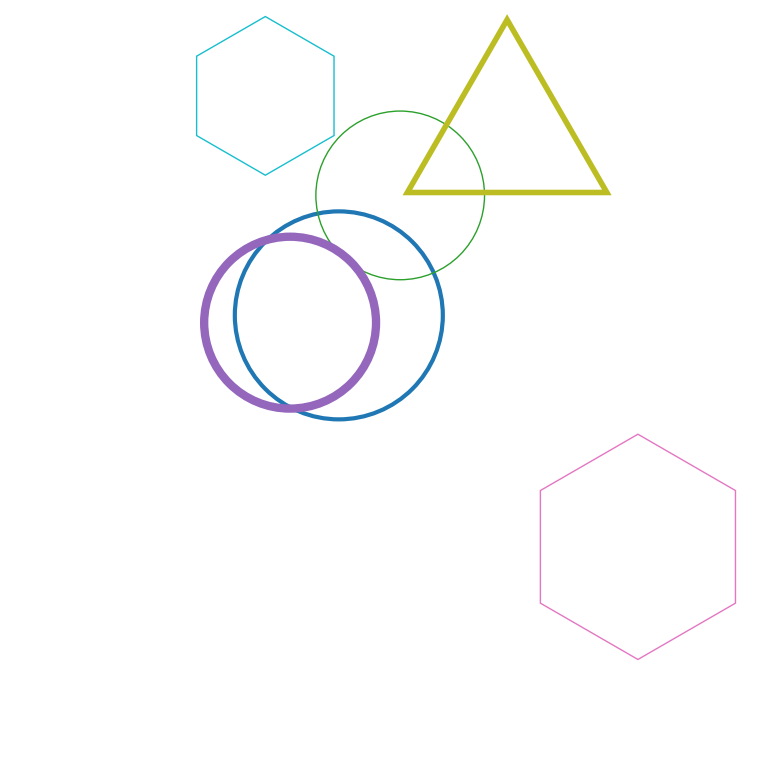[{"shape": "circle", "thickness": 1.5, "radius": 0.68, "center": [0.44, 0.59]}, {"shape": "circle", "thickness": 0.5, "radius": 0.55, "center": [0.52, 0.746]}, {"shape": "circle", "thickness": 3, "radius": 0.56, "center": [0.377, 0.581]}, {"shape": "hexagon", "thickness": 0.5, "radius": 0.73, "center": [0.828, 0.29]}, {"shape": "triangle", "thickness": 2, "radius": 0.75, "center": [0.659, 0.825]}, {"shape": "hexagon", "thickness": 0.5, "radius": 0.52, "center": [0.345, 0.875]}]